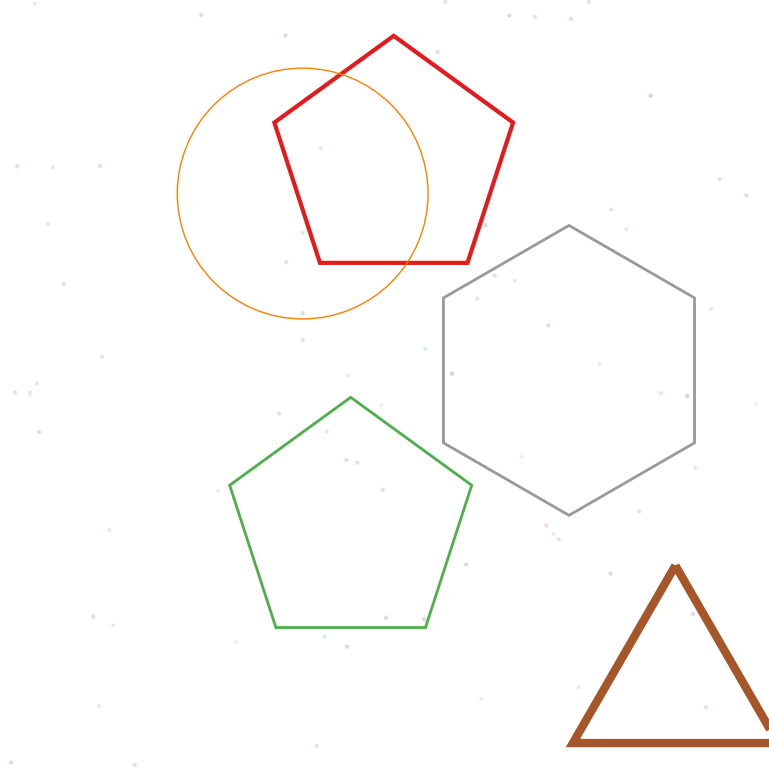[{"shape": "pentagon", "thickness": 1.5, "radius": 0.81, "center": [0.511, 0.79]}, {"shape": "pentagon", "thickness": 1, "radius": 0.83, "center": [0.455, 0.319]}, {"shape": "circle", "thickness": 0.5, "radius": 0.81, "center": [0.393, 0.749]}, {"shape": "triangle", "thickness": 3, "radius": 0.77, "center": [0.877, 0.112]}, {"shape": "hexagon", "thickness": 1, "radius": 0.94, "center": [0.739, 0.519]}]